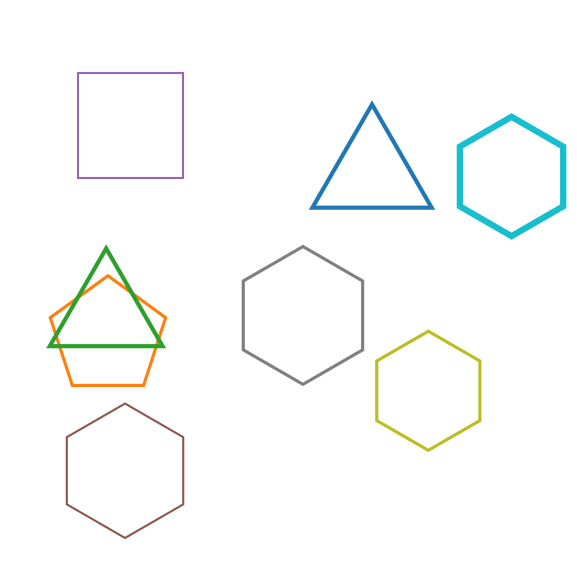[{"shape": "triangle", "thickness": 2, "radius": 0.6, "center": [0.644, 0.699]}, {"shape": "pentagon", "thickness": 1.5, "radius": 0.52, "center": [0.187, 0.417]}, {"shape": "triangle", "thickness": 2, "radius": 0.56, "center": [0.184, 0.456]}, {"shape": "square", "thickness": 1, "radius": 0.46, "center": [0.226, 0.782]}, {"shape": "hexagon", "thickness": 1, "radius": 0.58, "center": [0.216, 0.184]}, {"shape": "hexagon", "thickness": 1.5, "radius": 0.6, "center": [0.525, 0.453]}, {"shape": "hexagon", "thickness": 1.5, "radius": 0.52, "center": [0.742, 0.322]}, {"shape": "hexagon", "thickness": 3, "radius": 0.52, "center": [0.886, 0.694]}]